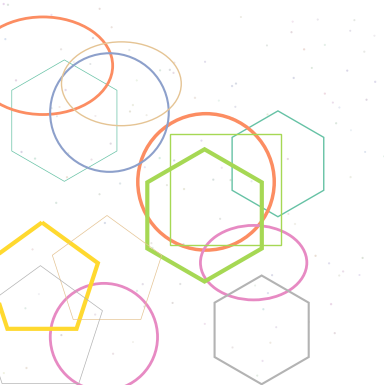[{"shape": "hexagon", "thickness": 0.5, "radius": 0.79, "center": [0.167, 0.687]}, {"shape": "hexagon", "thickness": 1, "radius": 0.69, "center": [0.722, 0.574]}, {"shape": "circle", "thickness": 2.5, "radius": 0.89, "center": [0.535, 0.528]}, {"shape": "oval", "thickness": 2, "radius": 0.91, "center": [0.112, 0.829]}, {"shape": "circle", "thickness": 1.5, "radius": 0.77, "center": [0.284, 0.708]}, {"shape": "oval", "thickness": 2, "radius": 0.69, "center": [0.659, 0.318]}, {"shape": "circle", "thickness": 2, "radius": 0.7, "center": [0.27, 0.125]}, {"shape": "square", "thickness": 1, "radius": 0.72, "center": [0.586, 0.509]}, {"shape": "hexagon", "thickness": 3, "radius": 0.86, "center": [0.531, 0.441]}, {"shape": "pentagon", "thickness": 3, "radius": 0.76, "center": [0.109, 0.269]}, {"shape": "oval", "thickness": 1, "radius": 0.78, "center": [0.315, 0.782]}, {"shape": "pentagon", "thickness": 0.5, "radius": 0.75, "center": [0.278, 0.291]}, {"shape": "hexagon", "thickness": 1.5, "radius": 0.71, "center": [0.68, 0.143]}, {"shape": "pentagon", "thickness": 0.5, "radius": 0.85, "center": [0.105, 0.141]}]